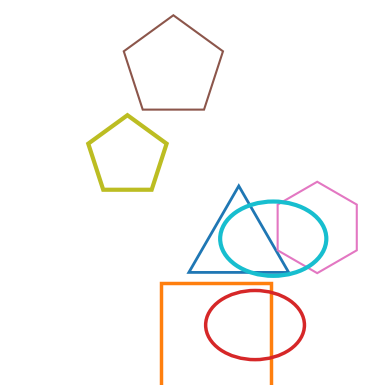[{"shape": "triangle", "thickness": 2, "radius": 0.75, "center": [0.62, 0.367]}, {"shape": "square", "thickness": 2.5, "radius": 0.71, "center": [0.56, 0.121]}, {"shape": "oval", "thickness": 2.5, "radius": 0.64, "center": [0.662, 0.156]}, {"shape": "pentagon", "thickness": 1.5, "radius": 0.68, "center": [0.45, 0.825]}, {"shape": "hexagon", "thickness": 1.5, "radius": 0.59, "center": [0.824, 0.409]}, {"shape": "pentagon", "thickness": 3, "radius": 0.54, "center": [0.331, 0.594]}, {"shape": "oval", "thickness": 3, "radius": 0.69, "center": [0.71, 0.38]}]